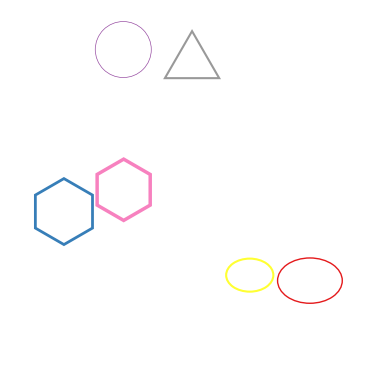[{"shape": "oval", "thickness": 1, "radius": 0.42, "center": [0.805, 0.271]}, {"shape": "hexagon", "thickness": 2, "radius": 0.43, "center": [0.166, 0.45]}, {"shape": "circle", "thickness": 0.5, "radius": 0.36, "center": [0.32, 0.871]}, {"shape": "oval", "thickness": 1.5, "radius": 0.31, "center": [0.649, 0.285]}, {"shape": "hexagon", "thickness": 2.5, "radius": 0.4, "center": [0.321, 0.507]}, {"shape": "triangle", "thickness": 1.5, "radius": 0.41, "center": [0.499, 0.838]}]